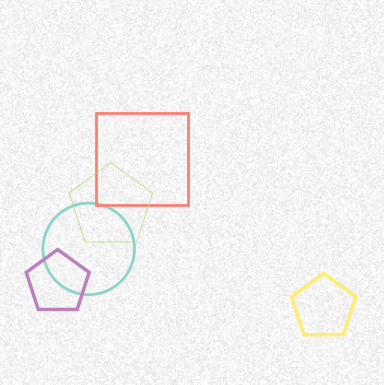[{"shape": "circle", "thickness": 2, "radius": 0.59, "center": [0.23, 0.354]}, {"shape": "square", "thickness": 2, "radius": 0.6, "center": [0.368, 0.587]}, {"shape": "pentagon", "thickness": 0.5, "radius": 0.57, "center": [0.288, 0.464]}, {"shape": "pentagon", "thickness": 2.5, "radius": 0.43, "center": [0.15, 0.266]}, {"shape": "pentagon", "thickness": 2.5, "radius": 0.44, "center": [0.841, 0.202]}]